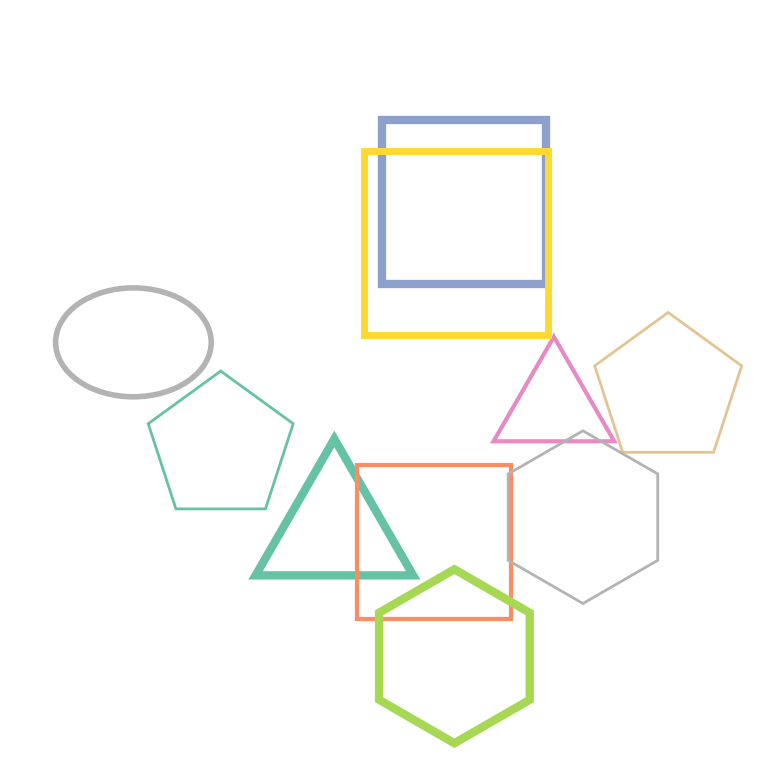[{"shape": "pentagon", "thickness": 1, "radius": 0.49, "center": [0.287, 0.419]}, {"shape": "triangle", "thickness": 3, "radius": 0.59, "center": [0.434, 0.312]}, {"shape": "square", "thickness": 1.5, "radius": 0.5, "center": [0.563, 0.296]}, {"shape": "square", "thickness": 3, "radius": 0.53, "center": [0.603, 0.738]}, {"shape": "triangle", "thickness": 1.5, "radius": 0.45, "center": [0.719, 0.472]}, {"shape": "hexagon", "thickness": 3, "radius": 0.56, "center": [0.59, 0.148]}, {"shape": "square", "thickness": 2.5, "radius": 0.6, "center": [0.592, 0.684]}, {"shape": "pentagon", "thickness": 1, "radius": 0.5, "center": [0.868, 0.494]}, {"shape": "hexagon", "thickness": 1, "radius": 0.56, "center": [0.757, 0.328]}, {"shape": "oval", "thickness": 2, "radius": 0.51, "center": [0.173, 0.555]}]